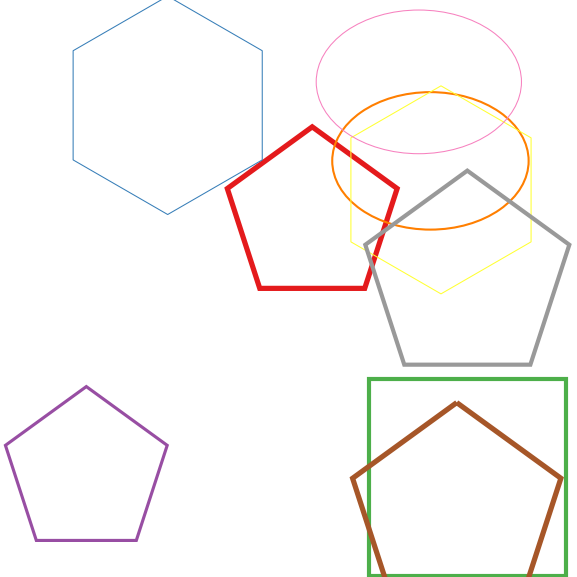[{"shape": "pentagon", "thickness": 2.5, "radius": 0.77, "center": [0.541, 0.625]}, {"shape": "hexagon", "thickness": 0.5, "radius": 0.95, "center": [0.29, 0.817]}, {"shape": "square", "thickness": 2, "radius": 0.85, "center": [0.81, 0.172]}, {"shape": "pentagon", "thickness": 1.5, "radius": 0.74, "center": [0.149, 0.182]}, {"shape": "oval", "thickness": 1, "radius": 0.85, "center": [0.745, 0.721]}, {"shape": "hexagon", "thickness": 0.5, "radius": 0.9, "center": [0.764, 0.67]}, {"shape": "pentagon", "thickness": 2.5, "radius": 0.95, "center": [0.791, 0.112]}, {"shape": "oval", "thickness": 0.5, "radius": 0.89, "center": [0.725, 0.857]}, {"shape": "pentagon", "thickness": 2, "radius": 0.93, "center": [0.809, 0.518]}]